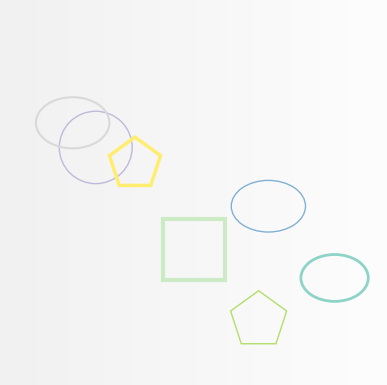[{"shape": "oval", "thickness": 2, "radius": 0.43, "center": [0.863, 0.278]}, {"shape": "circle", "thickness": 1, "radius": 0.47, "center": [0.247, 0.617]}, {"shape": "oval", "thickness": 1, "radius": 0.48, "center": [0.693, 0.464]}, {"shape": "pentagon", "thickness": 1, "radius": 0.38, "center": [0.667, 0.169]}, {"shape": "oval", "thickness": 1.5, "radius": 0.47, "center": [0.188, 0.681]}, {"shape": "square", "thickness": 3, "radius": 0.4, "center": [0.501, 0.352]}, {"shape": "pentagon", "thickness": 2.5, "radius": 0.35, "center": [0.348, 0.574]}]